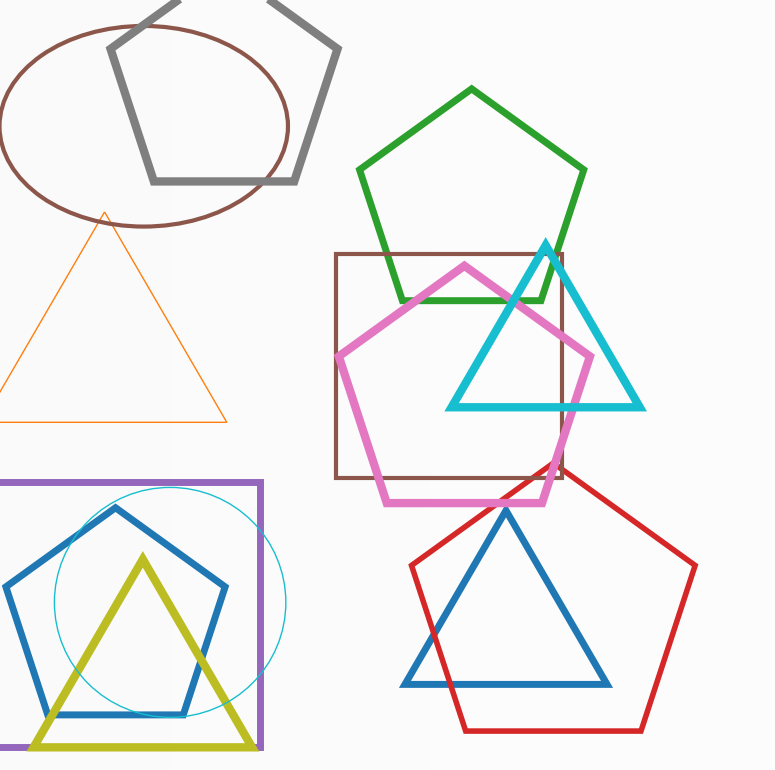[{"shape": "pentagon", "thickness": 2.5, "radius": 0.74, "center": [0.149, 0.192]}, {"shape": "triangle", "thickness": 2.5, "radius": 0.75, "center": [0.653, 0.186]}, {"shape": "triangle", "thickness": 0.5, "radius": 0.91, "center": [0.135, 0.543]}, {"shape": "pentagon", "thickness": 2.5, "radius": 0.76, "center": [0.609, 0.733]}, {"shape": "pentagon", "thickness": 2, "radius": 0.96, "center": [0.714, 0.206]}, {"shape": "square", "thickness": 2.5, "radius": 0.86, "center": [0.163, 0.202]}, {"shape": "square", "thickness": 1.5, "radius": 0.73, "center": [0.579, 0.525]}, {"shape": "oval", "thickness": 1.5, "radius": 0.93, "center": [0.185, 0.836]}, {"shape": "pentagon", "thickness": 3, "radius": 0.85, "center": [0.599, 0.484]}, {"shape": "pentagon", "thickness": 3, "radius": 0.77, "center": [0.289, 0.889]}, {"shape": "triangle", "thickness": 3, "radius": 0.81, "center": [0.184, 0.111]}, {"shape": "circle", "thickness": 0.5, "radius": 0.75, "center": [0.22, 0.218]}, {"shape": "triangle", "thickness": 3, "radius": 0.7, "center": [0.704, 0.541]}]